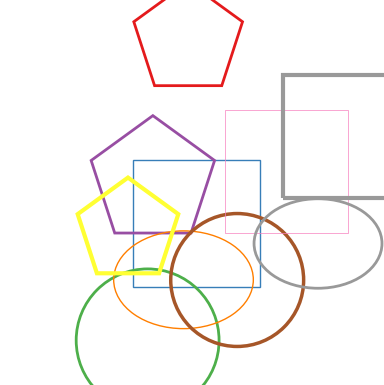[{"shape": "pentagon", "thickness": 2, "radius": 0.74, "center": [0.489, 0.898]}, {"shape": "square", "thickness": 1, "radius": 0.82, "center": [0.51, 0.419]}, {"shape": "circle", "thickness": 2, "radius": 0.93, "center": [0.383, 0.116]}, {"shape": "pentagon", "thickness": 2, "radius": 0.84, "center": [0.397, 0.531]}, {"shape": "oval", "thickness": 1, "radius": 0.91, "center": [0.477, 0.273]}, {"shape": "pentagon", "thickness": 3, "radius": 0.69, "center": [0.332, 0.401]}, {"shape": "circle", "thickness": 2.5, "radius": 0.86, "center": [0.616, 0.273]}, {"shape": "square", "thickness": 0.5, "radius": 0.8, "center": [0.743, 0.555]}, {"shape": "oval", "thickness": 2, "radius": 0.83, "center": [0.826, 0.368]}, {"shape": "square", "thickness": 3, "radius": 0.8, "center": [0.894, 0.646]}]